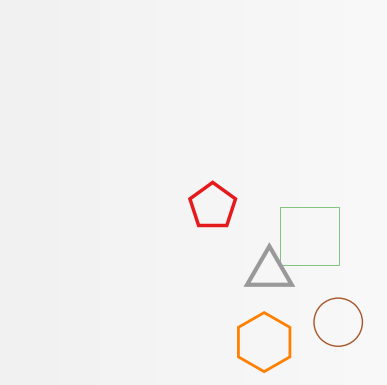[{"shape": "pentagon", "thickness": 2.5, "radius": 0.31, "center": [0.549, 0.464]}, {"shape": "square", "thickness": 0.5, "radius": 0.38, "center": [0.798, 0.387]}, {"shape": "hexagon", "thickness": 2, "radius": 0.38, "center": [0.682, 0.111]}, {"shape": "circle", "thickness": 1, "radius": 0.31, "center": [0.873, 0.163]}, {"shape": "triangle", "thickness": 3, "radius": 0.33, "center": [0.695, 0.294]}]